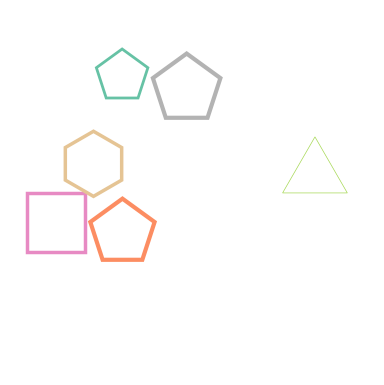[{"shape": "pentagon", "thickness": 2, "radius": 0.35, "center": [0.317, 0.802]}, {"shape": "pentagon", "thickness": 3, "radius": 0.44, "center": [0.318, 0.396]}, {"shape": "square", "thickness": 2.5, "radius": 0.38, "center": [0.145, 0.422]}, {"shape": "triangle", "thickness": 0.5, "radius": 0.49, "center": [0.818, 0.547]}, {"shape": "hexagon", "thickness": 2.5, "radius": 0.42, "center": [0.243, 0.574]}, {"shape": "pentagon", "thickness": 3, "radius": 0.46, "center": [0.485, 0.769]}]